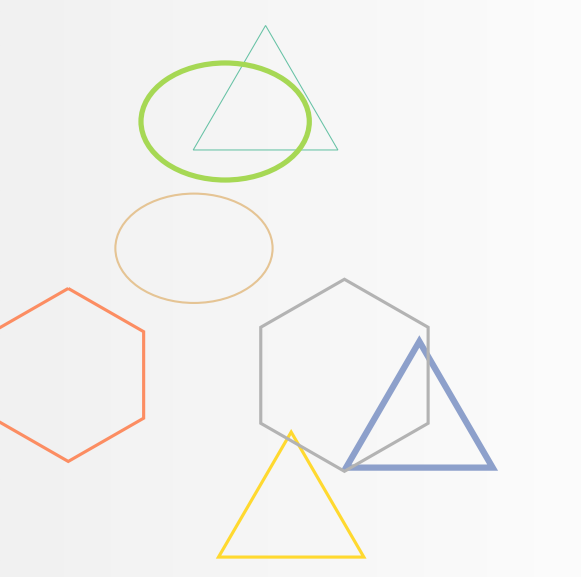[{"shape": "triangle", "thickness": 0.5, "radius": 0.72, "center": [0.457, 0.811]}, {"shape": "hexagon", "thickness": 1.5, "radius": 0.75, "center": [0.117, 0.35]}, {"shape": "triangle", "thickness": 3, "radius": 0.73, "center": [0.721, 0.262]}, {"shape": "oval", "thickness": 2.5, "radius": 0.72, "center": [0.387, 0.789]}, {"shape": "triangle", "thickness": 1.5, "radius": 0.72, "center": [0.501, 0.107]}, {"shape": "oval", "thickness": 1, "radius": 0.68, "center": [0.334, 0.569]}, {"shape": "hexagon", "thickness": 1.5, "radius": 0.83, "center": [0.593, 0.349]}]